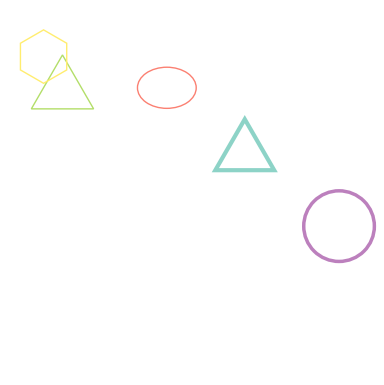[{"shape": "triangle", "thickness": 3, "radius": 0.44, "center": [0.636, 0.602]}, {"shape": "oval", "thickness": 1, "radius": 0.38, "center": [0.433, 0.772]}, {"shape": "triangle", "thickness": 1, "radius": 0.47, "center": [0.162, 0.764]}, {"shape": "circle", "thickness": 2.5, "radius": 0.46, "center": [0.881, 0.413]}, {"shape": "hexagon", "thickness": 1, "radius": 0.35, "center": [0.113, 0.853]}]